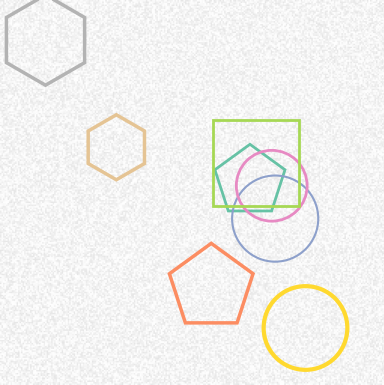[{"shape": "pentagon", "thickness": 2, "radius": 0.48, "center": [0.649, 0.529]}, {"shape": "pentagon", "thickness": 2.5, "radius": 0.57, "center": [0.549, 0.254]}, {"shape": "circle", "thickness": 1.5, "radius": 0.56, "center": [0.715, 0.432]}, {"shape": "circle", "thickness": 2, "radius": 0.46, "center": [0.706, 0.518]}, {"shape": "square", "thickness": 2, "radius": 0.56, "center": [0.664, 0.577]}, {"shape": "circle", "thickness": 3, "radius": 0.54, "center": [0.793, 0.148]}, {"shape": "hexagon", "thickness": 2.5, "radius": 0.42, "center": [0.302, 0.617]}, {"shape": "hexagon", "thickness": 2.5, "radius": 0.59, "center": [0.118, 0.896]}]